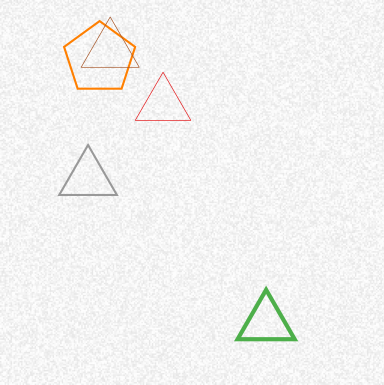[{"shape": "triangle", "thickness": 0.5, "radius": 0.42, "center": [0.424, 0.729]}, {"shape": "triangle", "thickness": 3, "radius": 0.43, "center": [0.691, 0.162]}, {"shape": "pentagon", "thickness": 1.5, "radius": 0.49, "center": [0.259, 0.848]}, {"shape": "triangle", "thickness": 0.5, "radius": 0.44, "center": [0.286, 0.869]}, {"shape": "triangle", "thickness": 1.5, "radius": 0.43, "center": [0.229, 0.537]}]